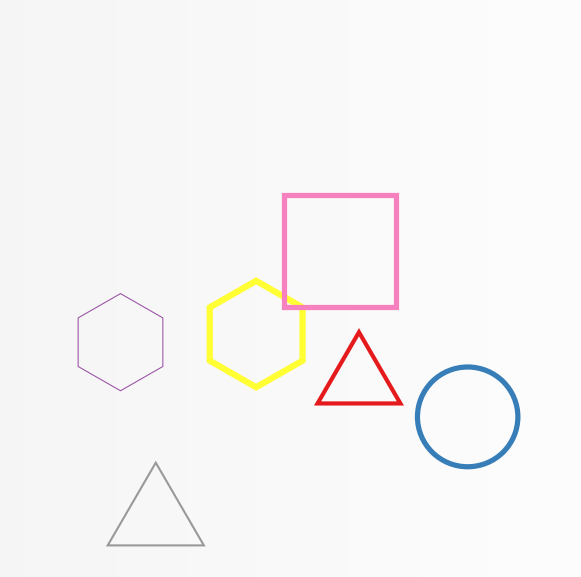[{"shape": "triangle", "thickness": 2, "radius": 0.41, "center": [0.618, 0.342]}, {"shape": "circle", "thickness": 2.5, "radius": 0.43, "center": [0.805, 0.277]}, {"shape": "hexagon", "thickness": 0.5, "radius": 0.42, "center": [0.207, 0.407]}, {"shape": "hexagon", "thickness": 3, "radius": 0.46, "center": [0.441, 0.421]}, {"shape": "square", "thickness": 2.5, "radius": 0.48, "center": [0.585, 0.564]}, {"shape": "triangle", "thickness": 1, "radius": 0.48, "center": [0.268, 0.102]}]